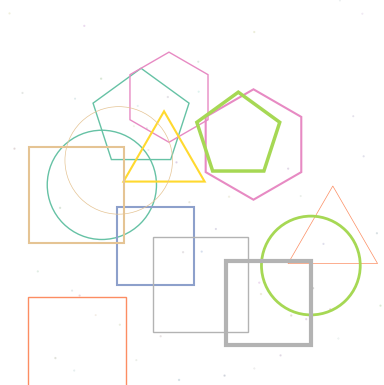[{"shape": "circle", "thickness": 1, "radius": 0.71, "center": [0.265, 0.52]}, {"shape": "pentagon", "thickness": 1, "radius": 0.66, "center": [0.366, 0.692]}, {"shape": "square", "thickness": 1, "radius": 0.64, "center": [0.2, 0.1]}, {"shape": "triangle", "thickness": 0.5, "radius": 0.67, "center": [0.864, 0.383]}, {"shape": "square", "thickness": 1.5, "radius": 0.5, "center": [0.404, 0.361]}, {"shape": "hexagon", "thickness": 1.5, "radius": 0.72, "center": [0.658, 0.625]}, {"shape": "hexagon", "thickness": 1, "radius": 0.59, "center": [0.439, 0.748]}, {"shape": "pentagon", "thickness": 2.5, "radius": 0.57, "center": [0.619, 0.647]}, {"shape": "circle", "thickness": 2, "radius": 0.64, "center": [0.807, 0.31]}, {"shape": "triangle", "thickness": 1.5, "radius": 0.61, "center": [0.426, 0.589]}, {"shape": "square", "thickness": 1.5, "radius": 0.62, "center": [0.199, 0.494]}, {"shape": "circle", "thickness": 0.5, "radius": 0.7, "center": [0.308, 0.583]}, {"shape": "square", "thickness": 3, "radius": 0.55, "center": [0.697, 0.213]}, {"shape": "square", "thickness": 1, "radius": 0.62, "center": [0.521, 0.26]}]